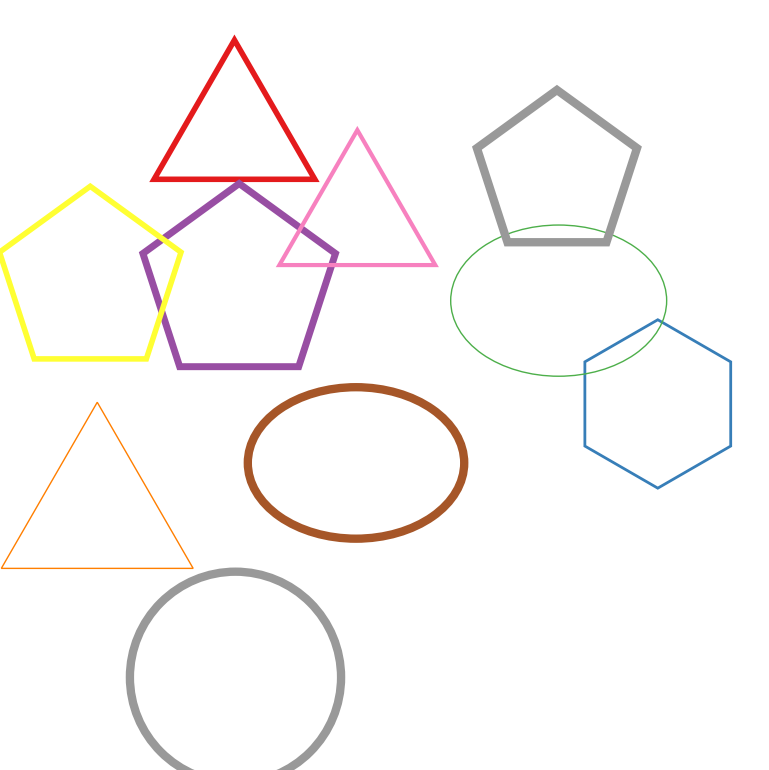[{"shape": "triangle", "thickness": 2, "radius": 0.6, "center": [0.304, 0.827]}, {"shape": "hexagon", "thickness": 1, "radius": 0.55, "center": [0.854, 0.475]}, {"shape": "oval", "thickness": 0.5, "radius": 0.7, "center": [0.726, 0.61]}, {"shape": "pentagon", "thickness": 2.5, "radius": 0.66, "center": [0.311, 0.63]}, {"shape": "triangle", "thickness": 0.5, "radius": 0.72, "center": [0.126, 0.334]}, {"shape": "pentagon", "thickness": 2, "radius": 0.62, "center": [0.117, 0.634]}, {"shape": "oval", "thickness": 3, "radius": 0.7, "center": [0.462, 0.399]}, {"shape": "triangle", "thickness": 1.5, "radius": 0.58, "center": [0.464, 0.714]}, {"shape": "pentagon", "thickness": 3, "radius": 0.55, "center": [0.723, 0.774]}, {"shape": "circle", "thickness": 3, "radius": 0.69, "center": [0.306, 0.12]}]